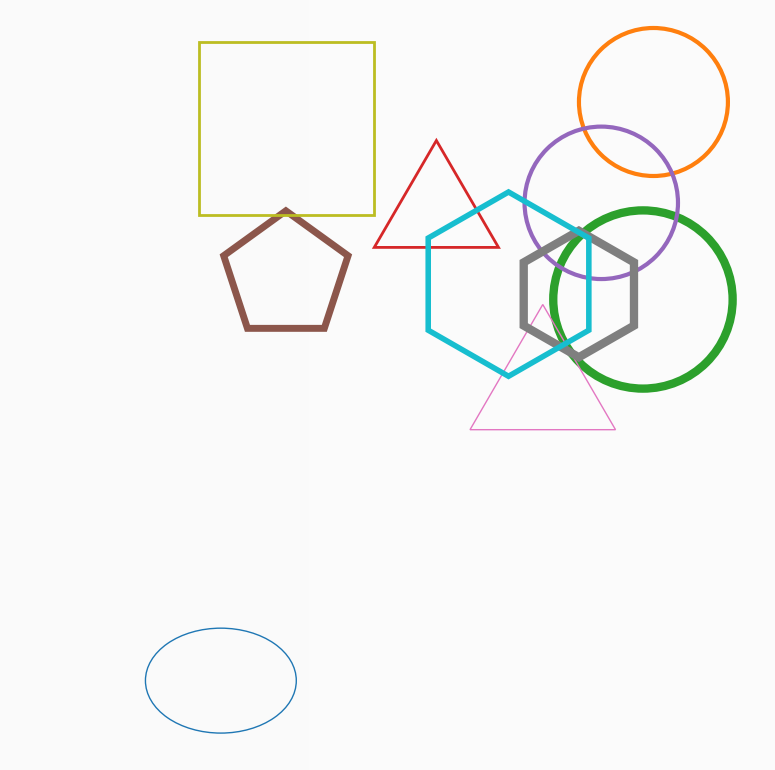[{"shape": "oval", "thickness": 0.5, "radius": 0.49, "center": [0.285, 0.116]}, {"shape": "circle", "thickness": 1.5, "radius": 0.48, "center": [0.843, 0.868]}, {"shape": "circle", "thickness": 3, "radius": 0.58, "center": [0.83, 0.611]}, {"shape": "triangle", "thickness": 1, "radius": 0.46, "center": [0.563, 0.725]}, {"shape": "circle", "thickness": 1.5, "radius": 0.49, "center": [0.776, 0.737]}, {"shape": "pentagon", "thickness": 2.5, "radius": 0.42, "center": [0.369, 0.642]}, {"shape": "triangle", "thickness": 0.5, "radius": 0.54, "center": [0.7, 0.496]}, {"shape": "hexagon", "thickness": 3, "radius": 0.41, "center": [0.747, 0.618]}, {"shape": "square", "thickness": 1, "radius": 0.56, "center": [0.369, 0.833]}, {"shape": "hexagon", "thickness": 2, "radius": 0.6, "center": [0.656, 0.631]}]